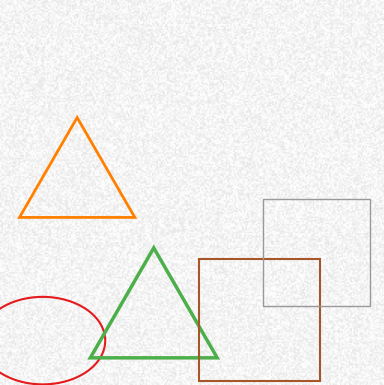[{"shape": "oval", "thickness": 1.5, "radius": 0.81, "center": [0.111, 0.115]}, {"shape": "triangle", "thickness": 2.5, "radius": 0.95, "center": [0.399, 0.166]}, {"shape": "triangle", "thickness": 2, "radius": 0.86, "center": [0.2, 0.522]}, {"shape": "square", "thickness": 1.5, "radius": 0.79, "center": [0.674, 0.169]}, {"shape": "square", "thickness": 1, "radius": 0.69, "center": [0.822, 0.343]}]